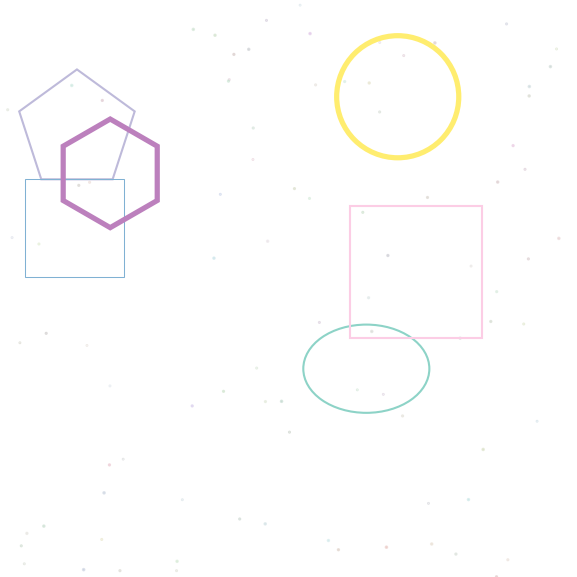[{"shape": "oval", "thickness": 1, "radius": 0.55, "center": [0.634, 0.361]}, {"shape": "pentagon", "thickness": 1, "radius": 0.53, "center": [0.133, 0.774]}, {"shape": "square", "thickness": 0.5, "radius": 0.43, "center": [0.129, 0.604]}, {"shape": "square", "thickness": 1, "radius": 0.57, "center": [0.72, 0.528]}, {"shape": "hexagon", "thickness": 2.5, "radius": 0.47, "center": [0.191, 0.699]}, {"shape": "circle", "thickness": 2.5, "radius": 0.53, "center": [0.689, 0.832]}]